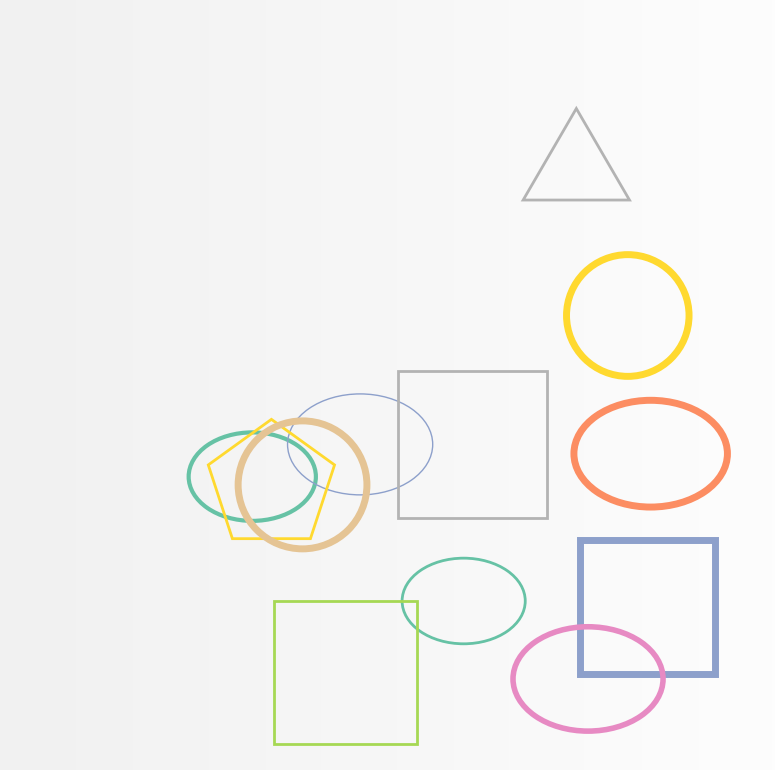[{"shape": "oval", "thickness": 1, "radius": 0.4, "center": [0.598, 0.22]}, {"shape": "oval", "thickness": 1.5, "radius": 0.41, "center": [0.326, 0.381]}, {"shape": "oval", "thickness": 2.5, "radius": 0.5, "center": [0.84, 0.411]}, {"shape": "square", "thickness": 2.5, "radius": 0.43, "center": [0.835, 0.212]}, {"shape": "oval", "thickness": 0.5, "radius": 0.47, "center": [0.465, 0.423]}, {"shape": "oval", "thickness": 2, "radius": 0.48, "center": [0.759, 0.118]}, {"shape": "square", "thickness": 1, "radius": 0.46, "center": [0.446, 0.126]}, {"shape": "pentagon", "thickness": 1, "radius": 0.43, "center": [0.35, 0.37]}, {"shape": "circle", "thickness": 2.5, "radius": 0.4, "center": [0.81, 0.59]}, {"shape": "circle", "thickness": 2.5, "radius": 0.42, "center": [0.39, 0.37]}, {"shape": "triangle", "thickness": 1, "radius": 0.4, "center": [0.744, 0.78]}, {"shape": "square", "thickness": 1, "radius": 0.48, "center": [0.609, 0.423]}]